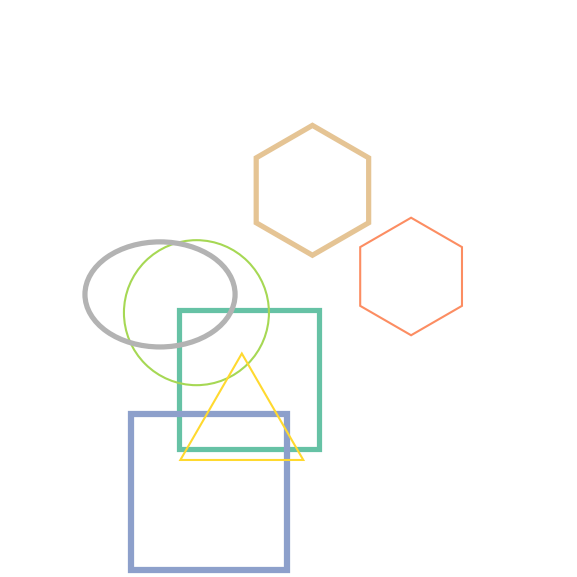[{"shape": "square", "thickness": 2.5, "radius": 0.61, "center": [0.431, 0.342]}, {"shape": "hexagon", "thickness": 1, "radius": 0.51, "center": [0.712, 0.52]}, {"shape": "square", "thickness": 3, "radius": 0.68, "center": [0.361, 0.147]}, {"shape": "circle", "thickness": 1, "radius": 0.63, "center": [0.34, 0.458]}, {"shape": "triangle", "thickness": 1, "radius": 0.61, "center": [0.419, 0.264]}, {"shape": "hexagon", "thickness": 2.5, "radius": 0.56, "center": [0.541, 0.67]}, {"shape": "oval", "thickness": 2.5, "radius": 0.65, "center": [0.277, 0.489]}]